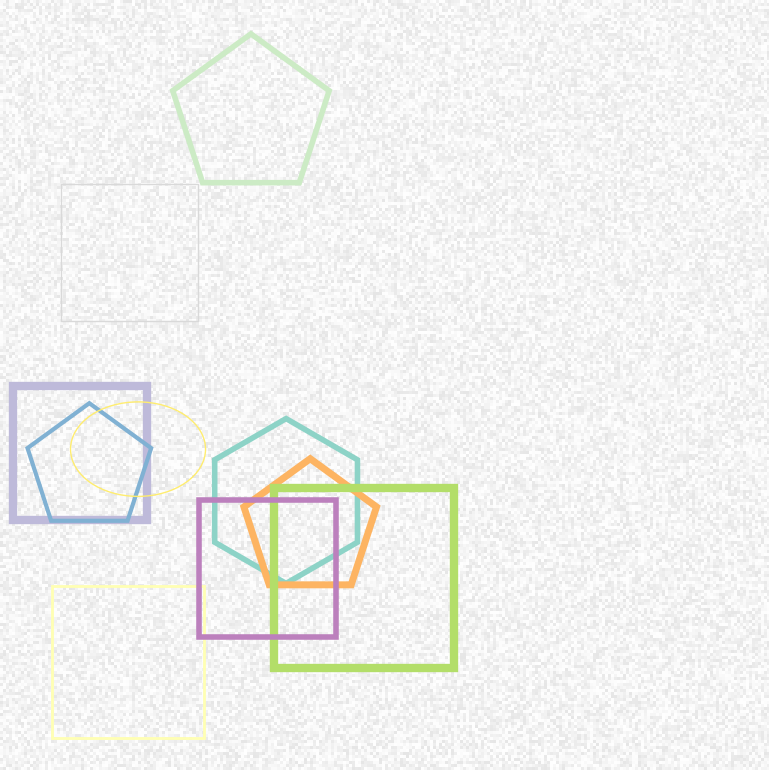[{"shape": "hexagon", "thickness": 2, "radius": 0.54, "center": [0.372, 0.349]}, {"shape": "square", "thickness": 1, "radius": 0.49, "center": [0.166, 0.14]}, {"shape": "square", "thickness": 3, "radius": 0.43, "center": [0.104, 0.412]}, {"shape": "pentagon", "thickness": 1.5, "radius": 0.42, "center": [0.116, 0.392]}, {"shape": "pentagon", "thickness": 2.5, "radius": 0.45, "center": [0.403, 0.314]}, {"shape": "square", "thickness": 3, "radius": 0.59, "center": [0.472, 0.25]}, {"shape": "square", "thickness": 0.5, "radius": 0.44, "center": [0.168, 0.673]}, {"shape": "square", "thickness": 2, "radius": 0.44, "center": [0.347, 0.261]}, {"shape": "pentagon", "thickness": 2, "radius": 0.53, "center": [0.326, 0.849]}, {"shape": "oval", "thickness": 0.5, "radius": 0.44, "center": [0.179, 0.417]}]